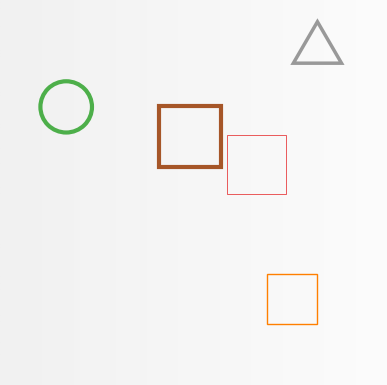[{"shape": "square", "thickness": 0.5, "radius": 0.38, "center": [0.662, 0.573]}, {"shape": "circle", "thickness": 3, "radius": 0.33, "center": [0.171, 0.722]}, {"shape": "square", "thickness": 1, "radius": 0.32, "center": [0.753, 0.224]}, {"shape": "square", "thickness": 3, "radius": 0.4, "center": [0.49, 0.645]}, {"shape": "triangle", "thickness": 2.5, "radius": 0.36, "center": [0.819, 0.872]}]